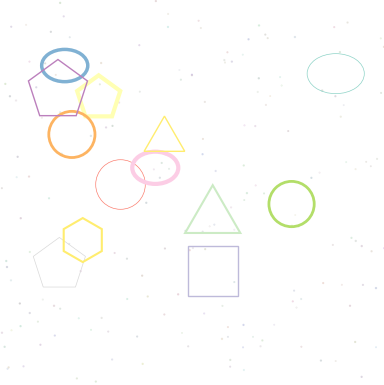[{"shape": "oval", "thickness": 0.5, "radius": 0.37, "center": [0.872, 0.809]}, {"shape": "pentagon", "thickness": 3, "radius": 0.29, "center": [0.256, 0.745]}, {"shape": "square", "thickness": 1, "radius": 0.32, "center": [0.553, 0.296]}, {"shape": "circle", "thickness": 0.5, "radius": 0.32, "center": [0.313, 0.521]}, {"shape": "oval", "thickness": 2.5, "radius": 0.3, "center": [0.168, 0.83]}, {"shape": "circle", "thickness": 2, "radius": 0.3, "center": [0.187, 0.651]}, {"shape": "circle", "thickness": 2, "radius": 0.29, "center": [0.757, 0.47]}, {"shape": "oval", "thickness": 3, "radius": 0.3, "center": [0.403, 0.564]}, {"shape": "pentagon", "thickness": 0.5, "radius": 0.36, "center": [0.154, 0.312]}, {"shape": "pentagon", "thickness": 1, "radius": 0.4, "center": [0.151, 0.765]}, {"shape": "triangle", "thickness": 1.5, "radius": 0.41, "center": [0.553, 0.436]}, {"shape": "hexagon", "thickness": 1.5, "radius": 0.29, "center": [0.215, 0.376]}, {"shape": "triangle", "thickness": 1, "radius": 0.3, "center": [0.427, 0.637]}]